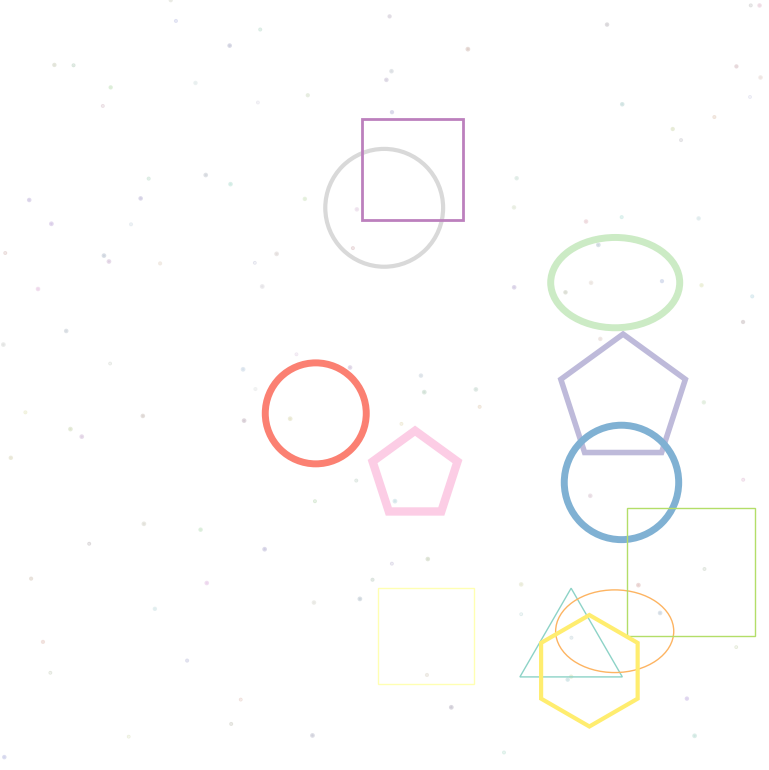[{"shape": "triangle", "thickness": 0.5, "radius": 0.38, "center": [0.742, 0.159]}, {"shape": "square", "thickness": 0.5, "radius": 0.31, "center": [0.553, 0.174]}, {"shape": "pentagon", "thickness": 2, "radius": 0.43, "center": [0.809, 0.481]}, {"shape": "circle", "thickness": 2.5, "radius": 0.33, "center": [0.41, 0.463]}, {"shape": "circle", "thickness": 2.5, "radius": 0.37, "center": [0.807, 0.373]}, {"shape": "oval", "thickness": 0.5, "radius": 0.38, "center": [0.798, 0.18]}, {"shape": "square", "thickness": 0.5, "radius": 0.42, "center": [0.898, 0.257]}, {"shape": "pentagon", "thickness": 3, "radius": 0.29, "center": [0.539, 0.383]}, {"shape": "circle", "thickness": 1.5, "radius": 0.38, "center": [0.499, 0.73]}, {"shape": "square", "thickness": 1, "radius": 0.33, "center": [0.536, 0.78]}, {"shape": "oval", "thickness": 2.5, "radius": 0.42, "center": [0.799, 0.633]}, {"shape": "hexagon", "thickness": 1.5, "radius": 0.36, "center": [0.765, 0.129]}]